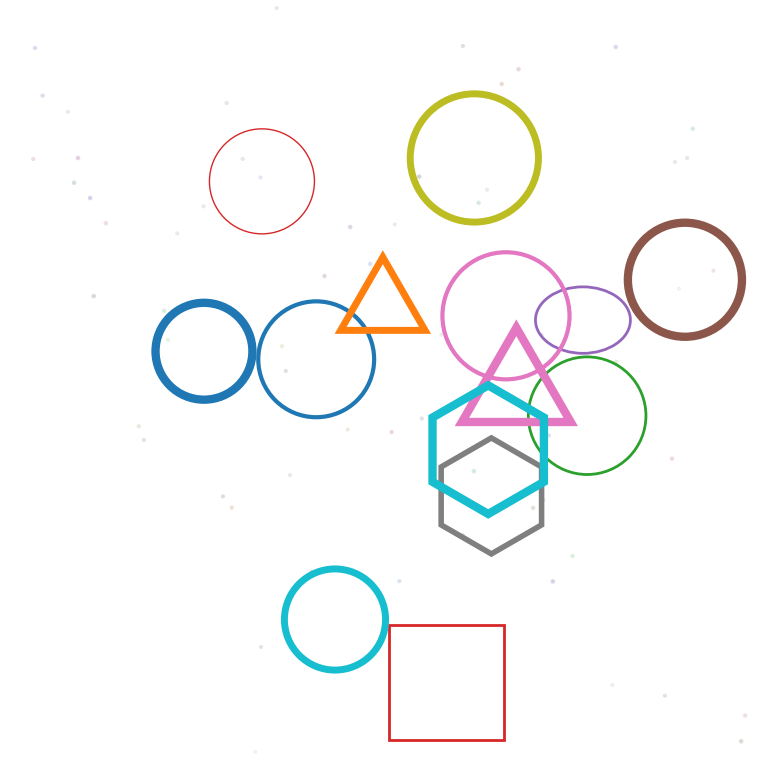[{"shape": "circle", "thickness": 1.5, "radius": 0.38, "center": [0.411, 0.533]}, {"shape": "circle", "thickness": 3, "radius": 0.31, "center": [0.265, 0.544]}, {"shape": "triangle", "thickness": 2.5, "radius": 0.32, "center": [0.497, 0.603]}, {"shape": "circle", "thickness": 1, "radius": 0.38, "center": [0.763, 0.46]}, {"shape": "circle", "thickness": 0.5, "radius": 0.34, "center": [0.34, 0.764]}, {"shape": "square", "thickness": 1, "radius": 0.37, "center": [0.58, 0.114]}, {"shape": "oval", "thickness": 1, "radius": 0.31, "center": [0.757, 0.584]}, {"shape": "circle", "thickness": 3, "radius": 0.37, "center": [0.89, 0.637]}, {"shape": "triangle", "thickness": 3, "radius": 0.41, "center": [0.671, 0.493]}, {"shape": "circle", "thickness": 1.5, "radius": 0.41, "center": [0.657, 0.59]}, {"shape": "hexagon", "thickness": 2, "radius": 0.38, "center": [0.638, 0.356]}, {"shape": "circle", "thickness": 2.5, "radius": 0.42, "center": [0.616, 0.795]}, {"shape": "hexagon", "thickness": 3, "radius": 0.42, "center": [0.634, 0.416]}, {"shape": "circle", "thickness": 2.5, "radius": 0.33, "center": [0.435, 0.195]}]